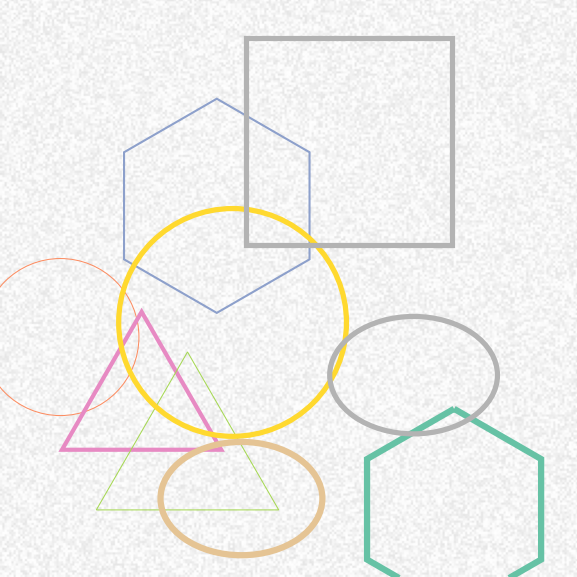[{"shape": "hexagon", "thickness": 3, "radius": 0.87, "center": [0.786, 0.117]}, {"shape": "circle", "thickness": 0.5, "radius": 0.68, "center": [0.105, 0.415]}, {"shape": "hexagon", "thickness": 1, "radius": 0.93, "center": [0.375, 0.643]}, {"shape": "triangle", "thickness": 2, "radius": 0.8, "center": [0.245, 0.3]}, {"shape": "triangle", "thickness": 0.5, "radius": 0.91, "center": [0.325, 0.207]}, {"shape": "circle", "thickness": 2.5, "radius": 0.99, "center": [0.403, 0.441]}, {"shape": "oval", "thickness": 3, "radius": 0.7, "center": [0.418, 0.136]}, {"shape": "oval", "thickness": 2.5, "radius": 0.73, "center": [0.716, 0.35]}, {"shape": "square", "thickness": 2.5, "radius": 0.89, "center": [0.604, 0.754]}]